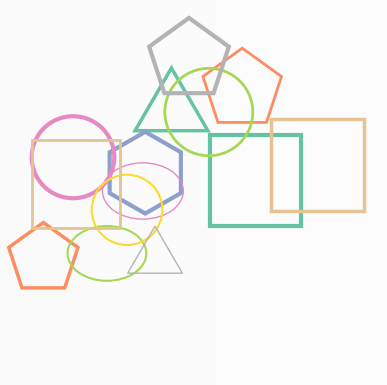[{"shape": "triangle", "thickness": 2.5, "radius": 0.54, "center": [0.442, 0.715]}, {"shape": "square", "thickness": 3, "radius": 0.59, "center": [0.66, 0.532]}, {"shape": "pentagon", "thickness": 2.5, "radius": 0.47, "center": [0.112, 0.328]}, {"shape": "pentagon", "thickness": 2, "radius": 0.53, "center": [0.625, 0.768]}, {"shape": "hexagon", "thickness": 3, "radius": 0.53, "center": [0.375, 0.551]}, {"shape": "circle", "thickness": 3, "radius": 0.53, "center": [0.188, 0.592]}, {"shape": "oval", "thickness": 1, "radius": 0.52, "center": [0.369, 0.504]}, {"shape": "oval", "thickness": 1.5, "radius": 0.51, "center": [0.276, 0.342]}, {"shape": "circle", "thickness": 2, "radius": 0.57, "center": [0.539, 0.709]}, {"shape": "circle", "thickness": 1.5, "radius": 0.46, "center": [0.328, 0.455]}, {"shape": "square", "thickness": 2, "radius": 0.57, "center": [0.196, 0.523]}, {"shape": "square", "thickness": 2.5, "radius": 0.6, "center": [0.82, 0.571]}, {"shape": "pentagon", "thickness": 3, "radius": 0.54, "center": [0.488, 0.845]}, {"shape": "triangle", "thickness": 1, "radius": 0.41, "center": [0.4, 0.331]}]